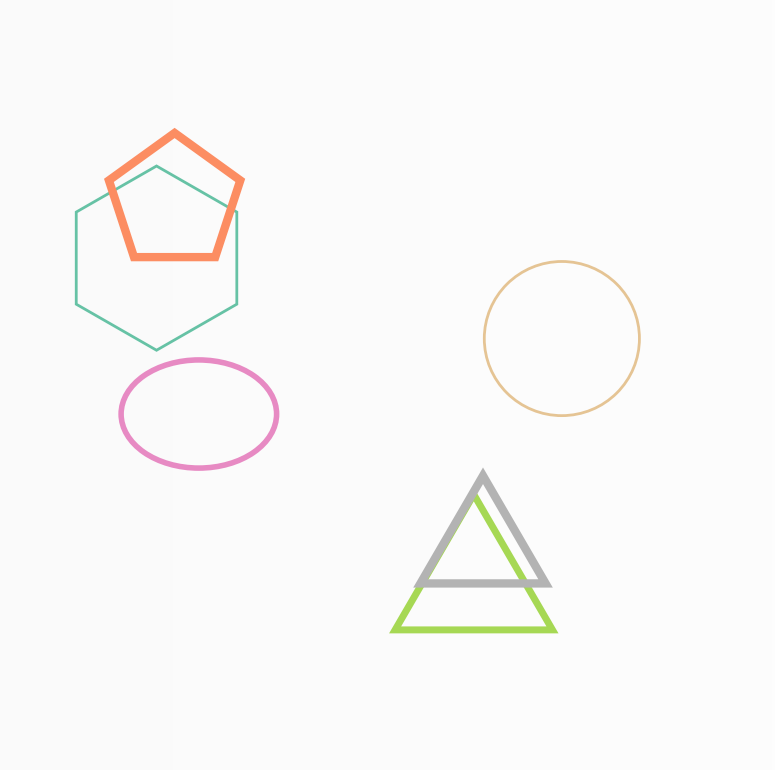[{"shape": "hexagon", "thickness": 1, "radius": 0.6, "center": [0.202, 0.665]}, {"shape": "pentagon", "thickness": 3, "radius": 0.45, "center": [0.225, 0.738]}, {"shape": "oval", "thickness": 2, "radius": 0.5, "center": [0.257, 0.462]}, {"shape": "triangle", "thickness": 2.5, "radius": 0.59, "center": [0.611, 0.241]}, {"shape": "circle", "thickness": 1, "radius": 0.5, "center": [0.725, 0.56]}, {"shape": "triangle", "thickness": 3, "radius": 0.47, "center": [0.623, 0.289]}]